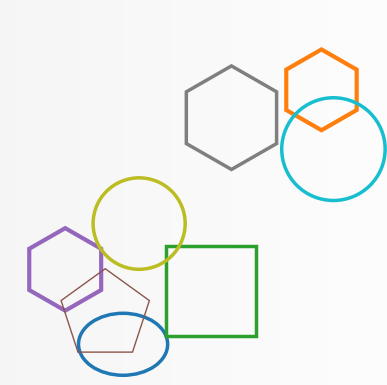[{"shape": "oval", "thickness": 2.5, "radius": 0.58, "center": [0.318, 0.106]}, {"shape": "hexagon", "thickness": 3, "radius": 0.52, "center": [0.83, 0.767]}, {"shape": "square", "thickness": 2.5, "radius": 0.58, "center": [0.545, 0.244]}, {"shape": "hexagon", "thickness": 3, "radius": 0.54, "center": [0.168, 0.3]}, {"shape": "pentagon", "thickness": 1, "radius": 0.6, "center": [0.272, 0.182]}, {"shape": "hexagon", "thickness": 2.5, "radius": 0.67, "center": [0.597, 0.694]}, {"shape": "circle", "thickness": 2.5, "radius": 0.59, "center": [0.359, 0.419]}, {"shape": "circle", "thickness": 2.5, "radius": 0.67, "center": [0.86, 0.613]}]